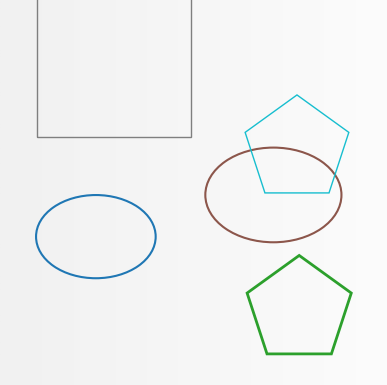[{"shape": "oval", "thickness": 1.5, "radius": 0.77, "center": [0.247, 0.385]}, {"shape": "pentagon", "thickness": 2, "radius": 0.71, "center": [0.772, 0.195]}, {"shape": "oval", "thickness": 1.5, "radius": 0.88, "center": [0.706, 0.494]}, {"shape": "square", "thickness": 1, "radius": 0.99, "center": [0.295, 0.844]}, {"shape": "pentagon", "thickness": 1, "radius": 0.7, "center": [0.766, 0.613]}]